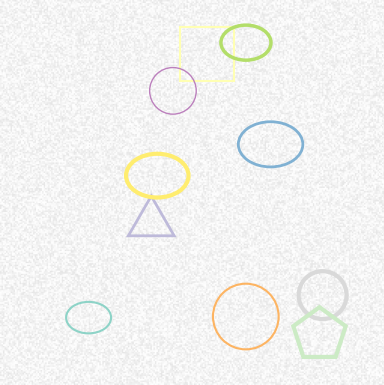[{"shape": "oval", "thickness": 1.5, "radius": 0.29, "center": [0.23, 0.175]}, {"shape": "square", "thickness": 1.5, "radius": 0.35, "center": [0.538, 0.86]}, {"shape": "triangle", "thickness": 2, "radius": 0.34, "center": [0.393, 0.422]}, {"shape": "oval", "thickness": 2, "radius": 0.42, "center": [0.703, 0.625]}, {"shape": "circle", "thickness": 1.5, "radius": 0.43, "center": [0.638, 0.178]}, {"shape": "oval", "thickness": 2.5, "radius": 0.33, "center": [0.639, 0.889]}, {"shape": "circle", "thickness": 3, "radius": 0.31, "center": [0.838, 0.233]}, {"shape": "circle", "thickness": 1, "radius": 0.3, "center": [0.449, 0.764]}, {"shape": "pentagon", "thickness": 3, "radius": 0.36, "center": [0.83, 0.131]}, {"shape": "oval", "thickness": 3, "radius": 0.41, "center": [0.409, 0.544]}]